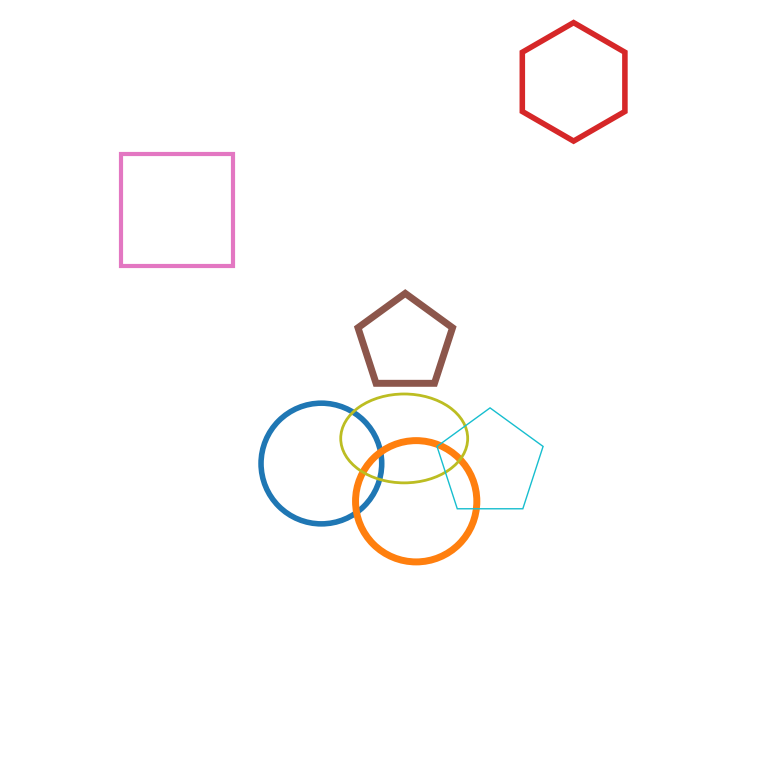[{"shape": "circle", "thickness": 2, "radius": 0.39, "center": [0.417, 0.398]}, {"shape": "circle", "thickness": 2.5, "radius": 0.39, "center": [0.54, 0.349]}, {"shape": "hexagon", "thickness": 2, "radius": 0.38, "center": [0.745, 0.894]}, {"shape": "pentagon", "thickness": 2.5, "radius": 0.32, "center": [0.526, 0.554]}, {"shape": "square", "thickness": 1.5, "radius": 0.36, "center": [0.23, 0.727]}, {"shape": "oval", "thickness": 1, "radius": 0.41, "center": [0.525, 0.431]}, {"shape": "pentagon", "thickness": 0.5, "radius": 0.36, "center": [0.636, 0.398]}]